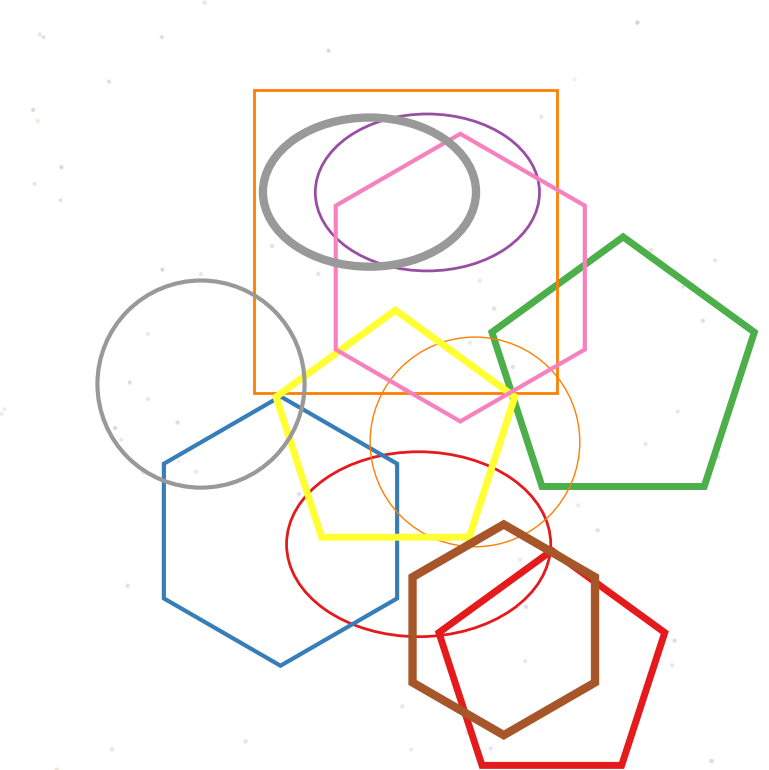[{"shape": "oval", "thickness": 1, "radius": 0.86, "center": [0.544, 0.293]}, {"shape": "pentagon", "thickness": 2.5, "radius": 0.77, "center": [0.717, 0.131]}, {"shape": "hexagon", "thickness": 1.5, "radius": 0.87, "center": [0.364, 0.31]}, {"shape": "pentagon", "thickness": 2.5, "radius": 0.9, "center": [0.809, 0.513]}, {"shape": "oval", "thickness": 1, "radius": 0.73, "center": [0.555, 0.75]}, {"shape": "circle", "thickness": 0.5, "radius": 0.68, "center": [0.617, 0.426]}, {"shape": "square", "thickness": 1, "radius": 0.98, "center": [0.526, 0.687]}, {"shape": "pentagon", "thickness": 2.5, "radius": 0.82, "center": [0.514, 0.434]}, {"shape": "hexagon", "thickness": 3, "radius": 0.68, "center": [0.654, 0.182]}, {"shape": "hexagon", "thickness": 1.5, "radius": 0.93, "center": [0.598, 0.639]}, {"shape": "oval", "thickness": 3, "radius": 0.69, "center": [0.48, 0.751]}, {"shape": "circle", "thickness": 1.5, "radius": 0.67, "center": [0.261, 0.501]}]